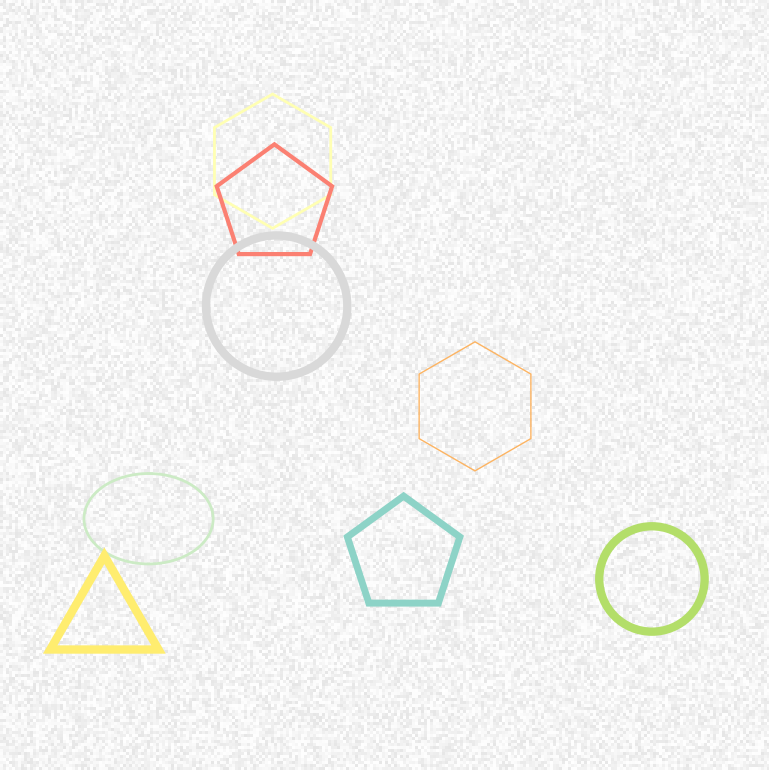[{"shape": "pentagon", "thickness": 2.5, "radius": 0.38, "center": [0.524, 0.279]}, {"shape": "hexagon", "thickness": 1, "radius": 0.44, "center": [0.354, 0.791]}, {"shape": "pentagon", "thickness": 1.5, "radius": 0.39, "center": [0.356, 0.734]}, {"shape": "hexagon", "thickness": 0.5, "radius": 0.42, "center": [0.617, 0.472]}, {"shape": "circle", "thickness": 3, "radius": 0.34, "center": [0.847, 0.248]}, {"shape": "circle", "thickness": 3, "radius": 0.46, "center": [0.359, 0.602]}, {"shape": "oval", "thickness": 1, "radius": 0.42, "center": [0.193, 0.326]}, {"shape": "triangle", "thickness": 3, "radius": 0.41, "center": [0.136, 0.197]}]